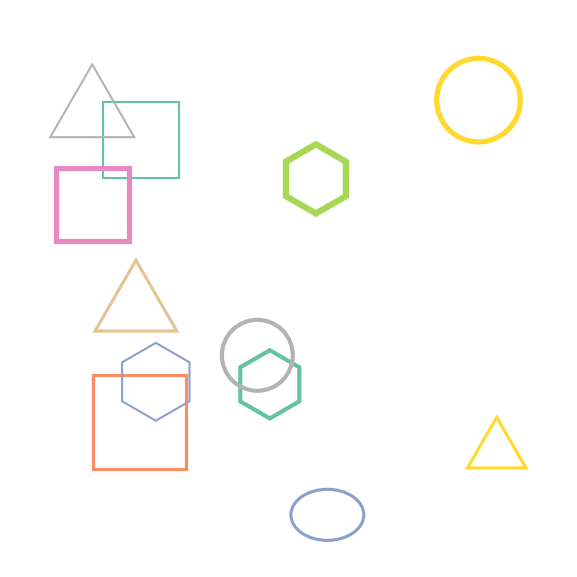[{"shape": "square", "thickness": 1, "radius": 0.33, "center": [0.244, 0.757]}, {"shape": "hexagon", "thickness": 2, "radius": 0.3, "center": [0.467, 0.334]}, {"shape": "square", "thickness": 1.5, "radius": 0.41, "center": [0.241, 0.268]}, {"shape": "oval", "thickness": 1.5, "radius": 0.32, "center": [0.567, 0.108]}, {"shape": "hexagon", "thickness": 1, "radius": 0.34, "center": [0.27, 0.338]}, {"shape": "square", "thickness": 2.5, "radius": 0.31, "center": [0.16, 0.645]}, {"shape": "hexagon", "thickness": 3, "radius": 0.3, "center": [0.547, 0.689]}, {"shape": "circle", "thickness": 2.5, "radius": 0.36, "center": [0.829, 0.826]}, {"shape": "triangle", "thickness": 1.5, "radius": 0.29, "center": [0.86, 0.218]}, {"shape": "triangle", "thickness": 1.5, "radius": 0.41, "center": [0.235, 0.467]}, {"shape": "triangle", "thickness": 1, "radius": 0.42, "center": [0.16, 0.804]}, {"shape": "circle", "thickness": 2, "radius": 0.31, "center": [0.446, 0.384]}]